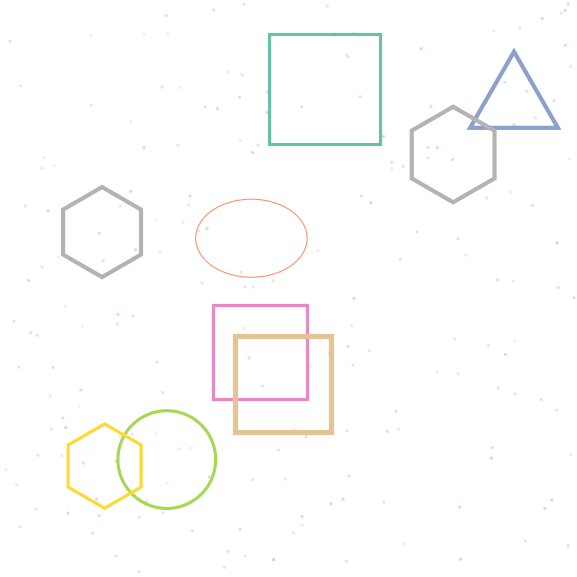[{"shape": "square", "thickness": 1.5, "radius": 0.48, "center": [0.562, 0.845]}, {"shape": "oval", "thickness": 0.5, "radius": 0.48, "center": [0.435, 0.587]}, {"shape": "triangle", "thickness": 2, "radius": 0.44, "center": [0.89, 0.822]}, {"shape": "square", "thickness": 1.5, "radius": 0.41, "center": [0.45, 0.389]}, {"shape": "circle", "thickness": 1.5, "radius": 0.42, "center": [0.289, 0.203]}, {"shape": "hexagon", "thickness": 1.5, "radius": 0.36, "center": [0.181, 0.192]}, {"shape": "square", "thickness": 2.5, "radius": 0.42, "center": [0.489, 0.334]}, {"shape": "hexagon", "thickness": 2, "radius": 0.39, "center": [0.177, 0.597]}, {"shape": "hexagon", "thickness": 2, "radius": 0.41, "center": [0.785, 0.732]}]